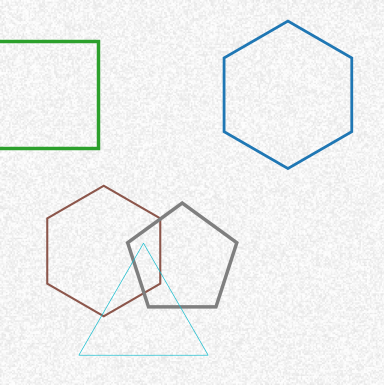[{"shape": "hexagon", "thickness": 2, "radius": 0.96, "center": [0.748, 0.754]}, {"shape": "square", "thickness": 2.5, "radius": 0.69, "center": [0.115, 0.754]}, {"shape": "hexagon", "thickness": 1.5, "radius": 0.85, "center": [0.269, 0.348]}, {"shape": "pentagon", "thickness": 2.5, "radius": 0.75, "center": [0.473, 0.324]}, {"shape": "triangle", "thickness": 0.5, "radius": 0.97, "center": [0.373, 0.174]}]